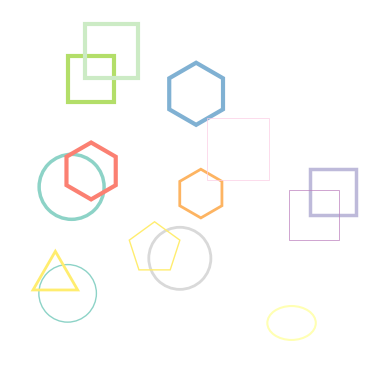[{"shape": "circle", "thickness": 2.5, "radius": 0.42, "center": [0.186, 0.515]}, {"shape": "circle", "thickness": 1, "radius": 0.37, "center": [0.176, 0.238]}, {"shape": "oval", "thickness": 1.5, "radius": 0.31, "center": [0.757, 0.161]}, {"shape": "square", "thickness": 2.5, "radius": 0.3, "center": [0.865, 0.502]}, {"shape": "hexagon", "thickness": 3, "radius": 0.37, "center": [0.237, 0.556]}, {"shape": "hexagon", "thickness": 3, "radius": 0.4, "center": [0.509, 0.756]}, {"shape": "hexagon", "thickness": 2, "radius": 0.32, "center": [0.522, 0.497]}, {"shape": "square", "thickness": 3, "radius": 0.3, "center": [0.237, 0.794]}, {"shape": "square", "thickness": 0.5, "radius": 0.4, "center": [0.618, 0.613]}, {"shape": "circle", "thickness": 2, "radius": 0.4, "center": [0.467, 0.329]}, {"shape": "square", "thickness": 0.5, "radius": 0.33, "center": [0.815, 0.441]}, {"shape": "square", "thickness": 3, "radius": 0.34, "center": [0.289, 0.868]}, {"shape": "pentagon", "thickness": 1, "radius": 0.35, "center": [0.401, 0.355]}, {"shape": "triangle", "thickness": 2, "radius": 0.33, "center": [0.144, 0.28]}]